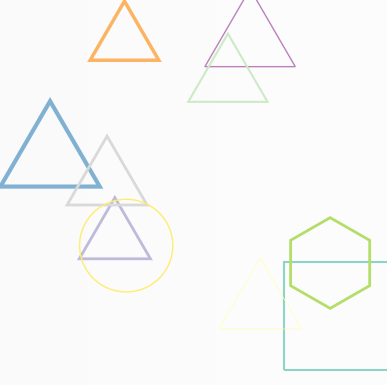[{"shape": "square", "thickness": 1.5, "radius": 0.71, "center": [0.874, 0.179]}, {"shape": "triangle", "thickness": 0.5, "radius": 0.62, "center": [0.672, 0.207]}, {"shape": "triangle", "thickness": 2, "radius": 0.53, "center": [0.296, 0.381]}, {"shape": "triangle", "thickness": 3, "radius": 0.74, "center": [0.129, 0.589]}, {"shape": "triangle", "thickness": 2.5, "radius": 0.51, "center": [0.321, 0.895]}, {"shape": "hexagon", "thickness": 2, "radius": 0.59, "center": [0.852, 0.317]}, {"shape": "triangle", "thickness": 2, "radius": 0.6, "center": [0.276, 0.527]}, {"shape": "triangle", "thickness": 1, "radius": 0.67, "center": [0.645, 0.894]}, {"shape": "triangle", "thickness": 1.5, "radius": 0.59, "center": [0.588, 0.795]}, {"shape": "circle", "thickness": 1, "radius": 0.6, "center": [0.326, 0.362]}]